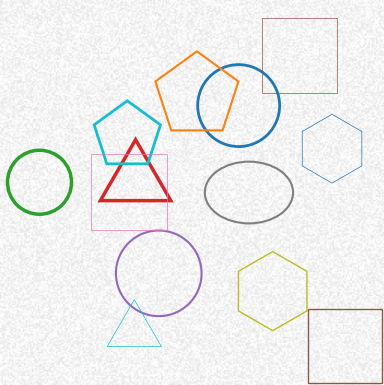[{"shape": "circle", "thickness": 2, "radius": 0.53, "center": [0.62, 0.726]}, {"shape": "hexagon", "thickness": 0.5, "radius": 0.45, "center": [0.862, 0.614]}, {"shape": "pentagon", "thickness": 1.5, "radius": 0.57, "center": [0.511, 0.753]}, {"shape": "circle", "thickness": 2.5, "radius": 0.42, "center": [0.103, 0.527]}, {"shape": "triangle", "thickness": 2.5, "radius": 0.53, "center": [0.352, 0.532]}, {"shape": "circle", "thickness": 1.5, "radius": 0.56, "center": [0.412, 0.29]}, {"shape": "square", "thickness": 0.5, "radius": 0.49, "center": [0.777, 0.855]}, {"shape": "square", "thickness": 1, "radius": 0.48, "center": [0.896, 0.101]}, {"shape": "square", "thickness": 0.5, "radius": 0.49, "center": [0.336, 0.502]}, {"shape": "oval", "thickness": 1.5, "radius": 0.57, "center": [0.647, 0.5]}, {"shape": "hexagon", "thickness": 1, "radius": 0.51, "center": [0.708, 0.244]}, {"shape": "pentagon", "thickness": 2, "radius": 0.45, "center": [0.331, 0.648]}, {"shape": "triangle", "thickness": 0.5, "radius": 0.41, "center": [0.349, 0.141]}]